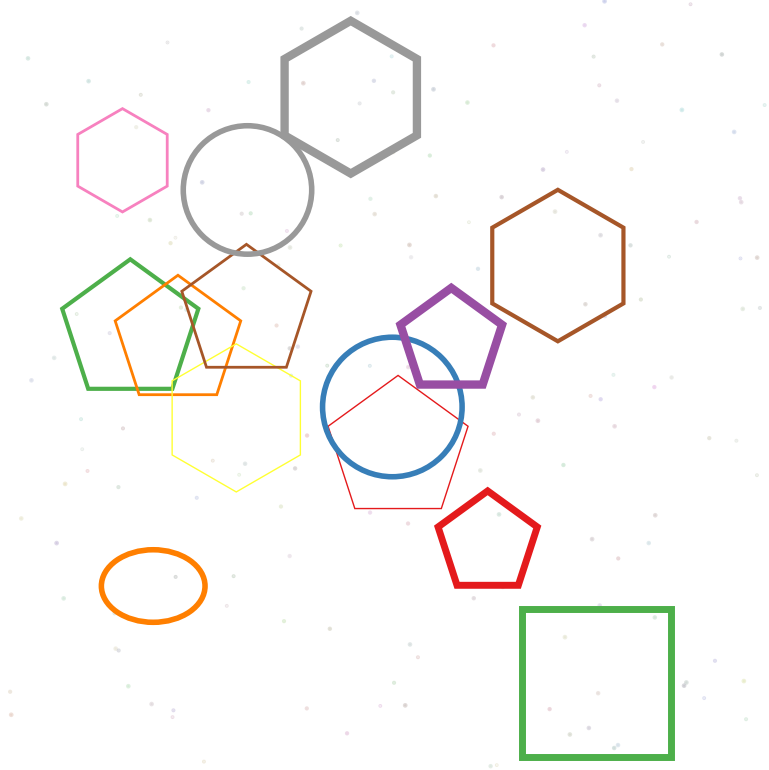[{"shape": "pentagon", "thickness": 0.5, "radius": 0.48, "center": [0.517, 0.417]}, {"shape": "pentagon", "thickness": 2.5, "radius": 0.34, "center": [0.633, 0.295]}, {"shape": "circle", "thickness": 2, "radius": 0.45, "center": [0.51, 0.471]}, {"shape": "square", "thickness": 2.5, "radius": 0.48, "center": [0.775, 0.113]}, {"shape": "pentagon", "thickness": 1.5, "radius": 0.46, "center": [0.169, 0.57]}, {"shape": "pentagon", "thickness": 3, "radius": 0.35, "center": [0.586, 0.557]}, {"shape": "oval", "thickness": 2, "radius": 0.34, "center": [0.199, 0.239]}, {"shape": "pentagon", "thickness": 1, "radius": 0.43, "center": [0.231, 0.557]}, {"shape": "hexagon", "thickness": 0.5, "radius": 0.48, "center": [0.307, 0.457]}, {"shape": "hexagon", "thickness": 1.5, "radius": 0.49, "center": [0.724, 0.655]}, {"shape": "pentagon", "thickness": 1, "radius": 0.44, "center": [0.32, 0.594]}, {"shape": "hexagon", "thickness": 1, "radius": 0.34, "center": [0.159, 0.792]}, {"shape": "circle", "thickness": 2, "radius": 0.42, "center": [0.321, 0.753]}, {"shape": "hexagon", "thickness": 3, "radius": 0.5, "center": [0.456, 0.874]}]